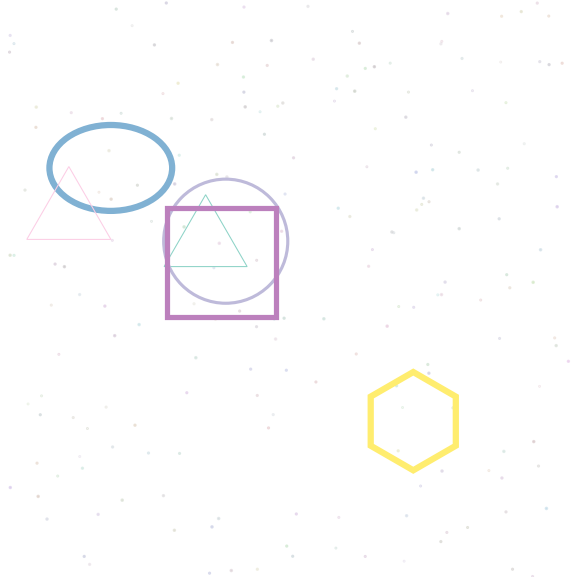[{"shape": "triangle", "thickness": 0.5, "radius": 0.41, "center": [0.356, 0.579]}, {"shape": "circle", "thickness": 1.5, "radius": 0.54, "center": [0.391, 0.581]}, {"shape": "oval", "thickness": 3, "radius": 0.53, "center": [0.192, 0.708]}, {"shape": "triangle", "thickness": 0.5, "radius": 0.42, "center": [0.119, 0.627]}, {"shape": "square", "thickness": 2.5, "radius": 0.47, "center": [0.383, 0.544]}, {"shape": "hexagon", "thickness": 3, "radius": 0.43, "center": [0.716, 0.27]}]